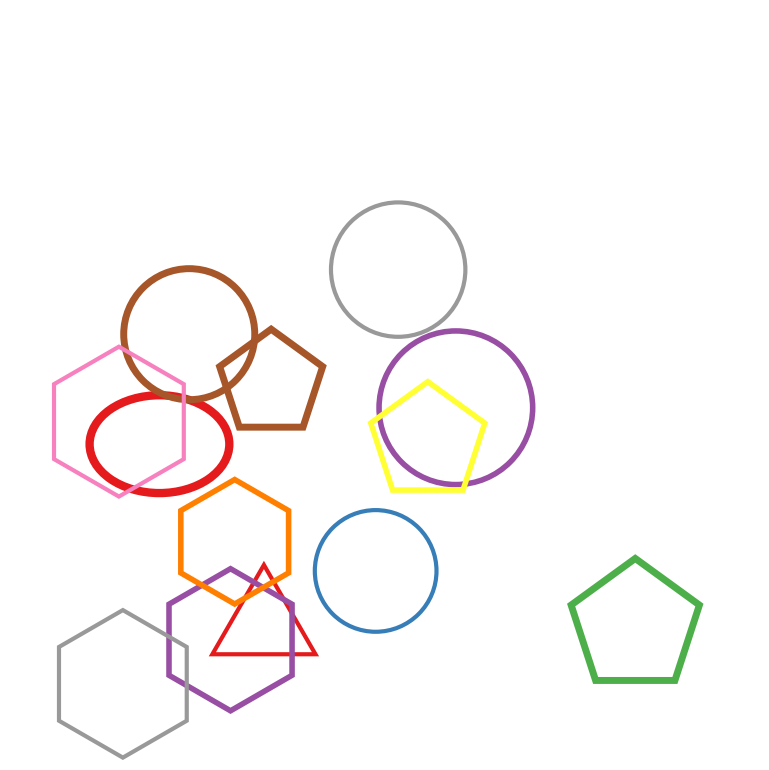[{"shape": "triangle", "thickness": 1.5, "radius": 0.39, "center": [0.343, 0.189]}, {"shape": "oval", "thickness": 3, "radius": 0.45, "center": [0.207, 0.423]}, {"shape": "circle", "thickness": 1.5, "radius": 0.4, "center": [0.488, 0.259]}, {"shape": "pentagon", "thickness": 2.5, "radius": 0.44, "center": [0.825, 0.187]}, {"shape": "circle", "thickness": 2, "radius": 0.5, "center": [0.592, 0.47]}, {"shape": "hexagon", "thickness": 2, "radius": 0.46, "center": [0.299, 0.169]}, {"shape": "hexagon", "thickness": 2, "radius": 0.4, "center": [0.305, 0.296]}, {"shape": "pentagon", "thickness": 2, "radius": 0.39, "center": [0.556, 0.426]}, {"shape": "circle", "thickness": 2.5, "radius": 0.43, "center": [0.246, 0.566]}, {"shape": "pentagon", "thickness": 2.5, "radius": 0.35, "center": [0.352, 0.502]}, {"shape": "hexagon", "thickness": 1.5, "radius": 0.49, "center": [0.154, 0.452]}, {"shape": "hexagon", "thickness": 1.5, "radius": 0.48, "center": [0.16, 0.112]}, {"shape": "circle", "thickness": 1.5, "radius": 0.44, "center": [0.517, 0.65]}]